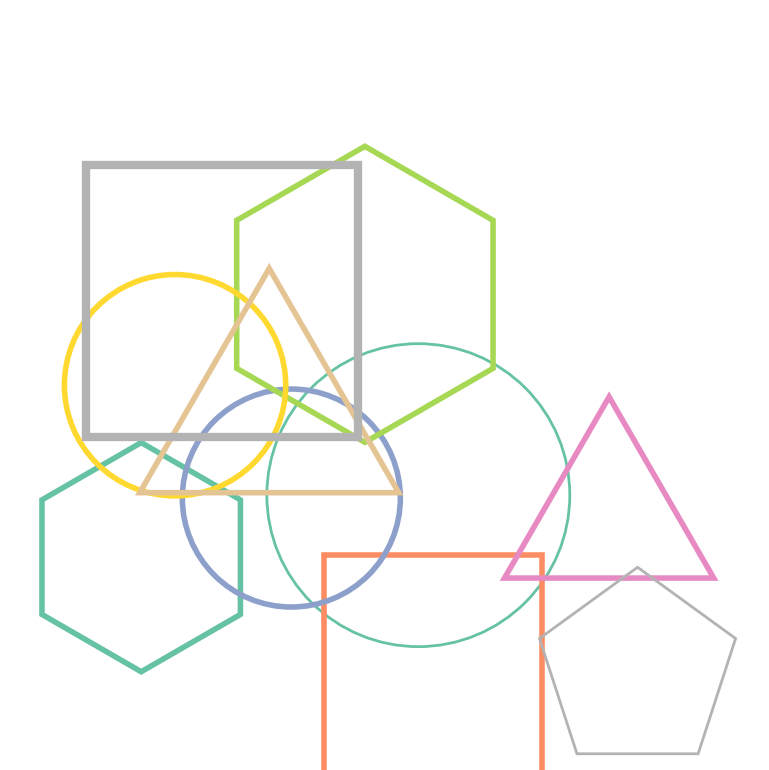[{"shape": "circle", "thickness": 1, "radius": 0.98, "center": [0.543, 0.357]}, {"shape": "hexagon", "thickness": 2, "radius": 0.74, "center": [0.183, 0.276]}, {"shape": "square", "thickness": 2, "radius": 0.71, "center": [0.562, 0.138]}, {"shape": "circle", "thickness": 2, "radius": 0.71, "center": [0.378, 0.353]}, {"shape": "triangle", "thickness": 2, "radius": 0.78, "center": [0.791, 0.328]}, {"shape": "hexagon", "thickness": 2, "radius": 0.96, "center": [0.474, 0.618]}, {"shape": "circle", "thickness": 2, "radius": 0.72, "center": [0.227, 0.5]}, {"shape": "triangle", "thickness": 2, "radius": 0.97, "center": [0.35, 0.457]}, {"shape": "pentagon", "thickness": 1, "radius": 0.67, "center": [0.828, 0.129]}, {"shape": "square", "thickness": 3, "radius": 0.88, "center": [0.289, 0.609]}]